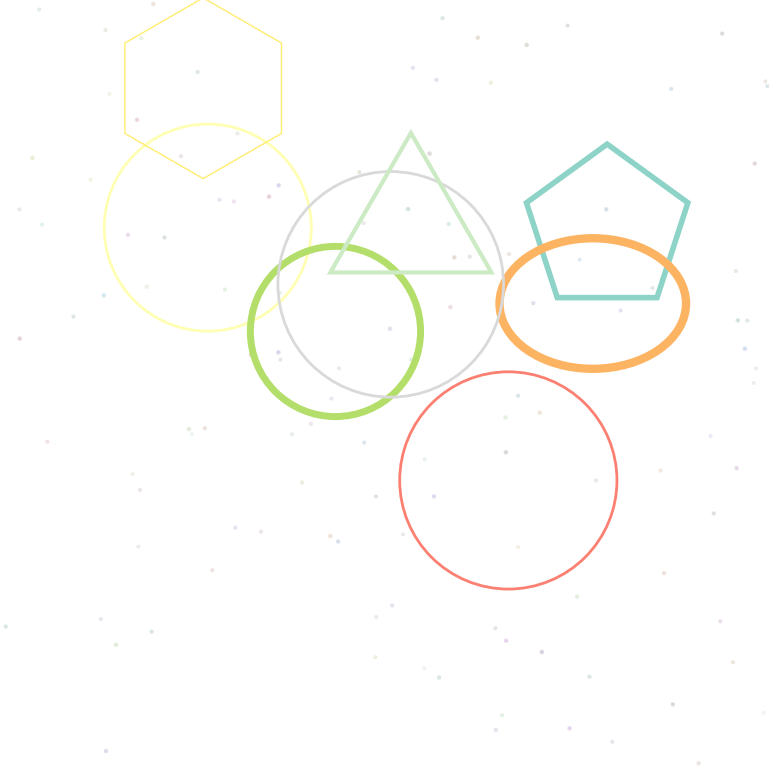[{"shape": "pentagon", "thickness": 2, "radius": 0.55, "center": [0.789, 0.703]}, {"shape": "circle", "thickness": 1, "radius": 0.67, "center": [0.27, 0.704]}, {"shape": "circle", "thickness": 1, "radius": 0.71, "center": [0.66, 0.376]}, {"shape": "oval", "thickness": 3, "radius": 0.61, "center": [0.77, 0.606]}, {"shape": "circle", "thickness": 2.5, "radius": 0.55, "center": [0.436, 0.57]}, {"shape": "circle", "thickness": 1, "radius": 0.73, "center": [0.507, 0.631]}, {"shape": "triangle", "thickness": 1.5, "radius": 0.6, "center": [0.534, 0.707]}, {"shape": "hexagon", "thickness": 0.5, "radius": 0.59, "center": [0.264, 0.885]}]